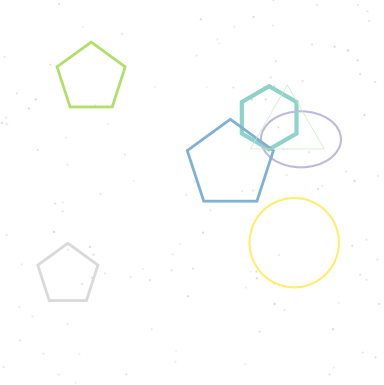[{"shape": "hexagon", "thickness": 3, "radius": 0.41, "center": [0.699, 0.694]}, {"shape": "oval", "thickness": 1.5, "radius": 0.52, "center": [0.782, 0.638]}, {"shape": "pentagon", "thickness": 2, "radius": 0.59, "center": [0.598, 0.573]}, {"shape": "pentagon", "thickness": 2, "radius": 0.47, "center": [0.237, 0.798]}, {"shape": "pentagon", "thickness": 2, "radius": 0.41, "center": [0.176, 0.286]}, {"shape": "triangle", "thickness": 0.5, "radius": 0.55, "center": [0.746, 0.669]}, {"shape": "circle", "thickness": 1.5, "radius": 0.58, "center": [0.764, 0.37]}]